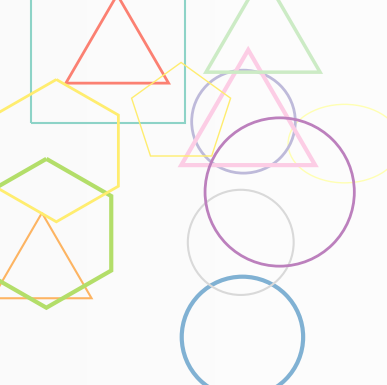[{"shape": "square", "thickness": 1.5, "radius": 0.99, "center": [0.279, 0.878]}, {"shape": "oval", "thickness": 1, "radius": 0.73, "center": [0.889, 0.627]}, {"shape": "circle", "thickness": 2, "radius": 0.67, "center": [0.628, 0.684]}, {"shape": "triangle", "thickness": 2, "radius": 0.77, "center": [0.302, 0.861]}, {"shape": "circle", "thickness": 3, "radius": 0.78, "center": [0.626, 0.125]}, {"shape": "triangle", "thickness": 1.5, "radius": 0.74, "center": [0.108, 0.299]}, {"shape": "hexagon", "thickness": 3, "radius": 0.97, "center": [0.12, 0.394]}, {"shape": "triangle", "thickness": 3, "radius": 1.0, "center": [0.641, 0.671]}, {"shape": "circle", "thickness": 1.5, "radius": 0.68, "center": [0.621, 0.37]}, {"shape": "circle", "thickness": 2, "radius": 0.96, "center": [0.722, 0.501]}, {"shape": "triangle", "thickness": 2.5, "radius": 0.85, "center": [0.679, 0.898]}, {"shape": "hexagon", "thickness": 2, "radius": 0.92, "center": [0.145, 0.609]}, {"shape": "pentagon", "thickness": 1, "radius": 0.67, "center": [0.467, 0.703]}]